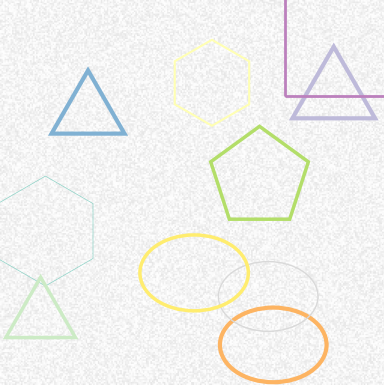[{"shape": "hexagon", "thickness": 0.5, "radius": 0.71, "center": [0.118, 0.4]}, {"shape": "hexagon", "thickness": 1.5, "radius": 0.56, "center": [0.551, 0.785]}, {"shape": "triangle", "thickness": 3, "radius": 0.62, "center": [0.867, 0.755]}, {"shape": "triangle", "thickness": 3, "radius": 0.55, "center": [0.229, 0.708]}, {"shape": "oval", "thickness": 3, "radius": 0.69, "center": [0.71, 0.104]}, {"shape": "pentagon", "thickness": 2.5, "radius": 0.67, "center": [0.674, 0.538]}, {"shape": "oval", "thickness": 1, "radius": 0.65, "center": [0.697, 0.23]}, {"shape": "square", "thickness": 2, "radius": 0.71, "center": [0.883, 0.892]}, {"shape": "triangle", "thickness": 2.5, "radius": 0.52, "center": [0.106, 0.175]}, {"shape": "oval", "thickness": 2.5, "radius": 0.7, "center": [0.504, 0.291]}]